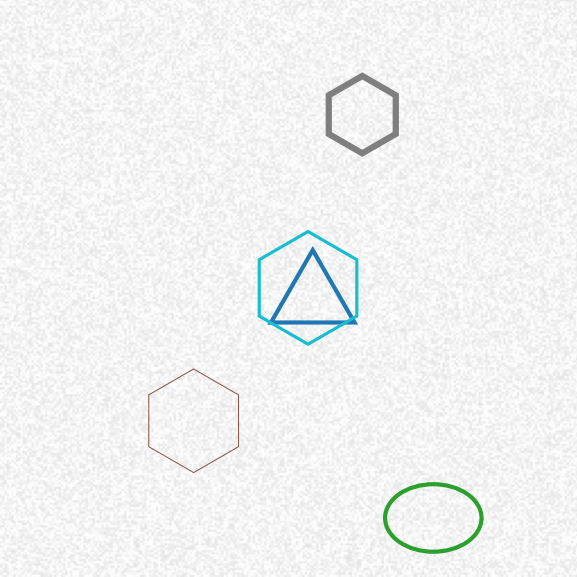[{"shape": "triangle", "thickness": 2, "radius": 0.42, "center": [0.542, 0.482]}, {"shape": "oval", "thickness": 2, "radius": 0.42, "center": [0.75, 0.102]}, {"shape": "hexagon", "thickness": 0.5, "radius": 0.45, "center": [0.335, 0.271]}, {"shape": "hexagon", "thickness": 3, "radius": 0.33, "center": [0.627, 0.801]}, {"shape": "hexagon", "thickness": 1.5, "radius": 0.49, "center": [0.533, 0.501]}]